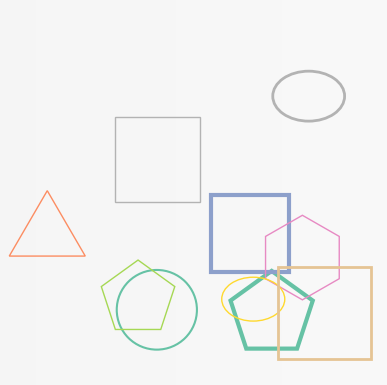[{"shape": "pentagon", "thickness": 3, "radius": 0.56, "center": [0.701, 0.185]}, {"shape": "circle", "thickness": 1.5, "radius": 0.52, "center": [0.405, 0.195]}, {"shape": "triangle", "thickness": 1, "radius": 0.57, "center": [0.122, 0.391]}, {"shape": "square", "thickness": 3, "radius": 0.5, "center": [0.644, 0.393]}, {"shape": "hexagon", "thickness": 1, "radius": 0.55, "center": [0.78, 0.331]}, {"shape": "pentagon", "thickness": 1, "radius": 0.5, "center": [0.356, 0.225]}, {"shape": "oval", "thickness": 1, "radius": 0.41, "center": [0.654, 0.223]}, {"shape": "square", "thickness": 2, "radius": 0.6, "center": [0.837, 0.186]}, {"shape": "square", "thickness": 1, "radius": 0.55, "center": [0.407, 0.586]}, {"shape": "oval", "thickness": 2, "radius": 0.46, "center": [0.797, 0.75]}]